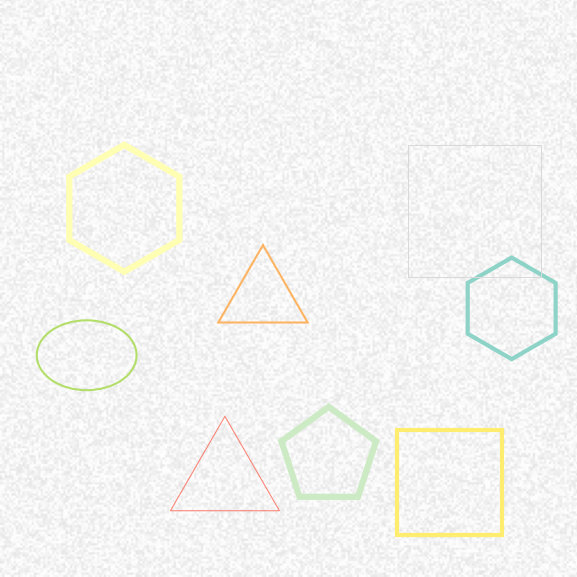[{"shape": "hexagon", "thickness": 2, "radius": 0.44, "center": [0.886, 0.465]}, {"shape": "hexagon", "thickness": 3, "radius": 0.55, "center": [0.215, 0.638]}, {"shape": "triangle", "thickness": 0.5, "radius": 0.54, "center": [0.389, 0.169]}, {"shape": "triangle", "thickness": 1, "radius": 0.45, "center": [0.455, 0.485]}, {"shape": "oval", "thickness": 1, "radius": 0.43, "center": [0.15, 0.384]}, {"shape": "square", "thickness": 0.5, "radius": 0.57, "center": [0.822, 0.634]}, {"shape": "pentagon", "thickness": 3, "radius": 0.43, "center": [0.569, 0.208]}, {"shape": "square", "thickness": 2, "radius": 0.46, "center": [0.778, 0.163]}]